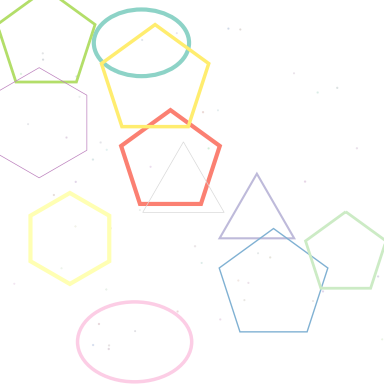[{"shape": "oval", "thickness": 3, "radius": 0.62, "center": [0.367, 0.889]}, {"shape": "hexagon", "thickness": 3, "radius": 0.59, "center": [0.181, 0.381]}, {"shape": "triangle", "thickness": 1.5, "radius": 0.56, "center": [0.667, 0.437]}, {"shape": "pentagon", "thickness": 3, "radius": 0.67, "center": [0.443, 0.579]}, {"shape": "pentagon", "thickness": 1, "radius": 0.74, "center": [0.71, 0.258]}, {"shape": "pentagon", "thickness": 2, "radius": 0.67, "center": [0.12, 0.895]}, {"shape": "oval", "thickness": 2.5, "radius": 0.74, "center": [0.35, 0.112]}, {"shape": "triangle", "thickness": 0.5, "radius": 0.61, "center": [0.476, 0.509]}, {"shape": "hexagon", "thickness": 0.5, "radius": 0.72, "center": [0.102, 0.681]}, {"shape": "pentagon", "thickness": 2, "radius": 0.55, "center": [0.898, 0.34]}, {"shape": "pentagon", "thickness": 2.5, "radius": 0.73, "center": [0.403, 0.79]}]